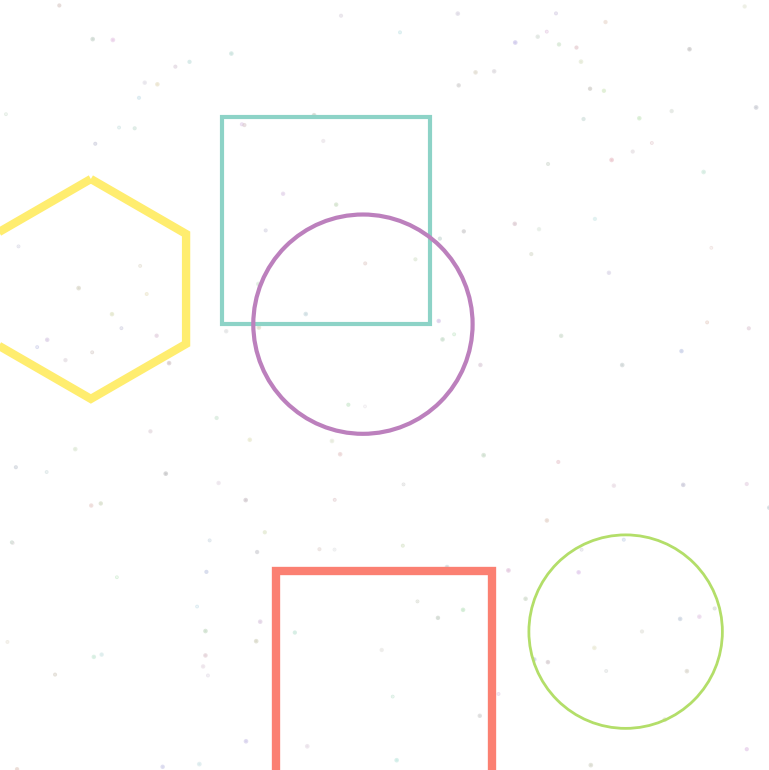[{"shape": "square", "thickness": 1.5, "radius": 0.67, "center": [0.423, 0.713]}, {"shape": "square", "thickness": 3, "radius": 0.7, "center": [0.499, 0.118]}, {"shape": "circle", "thickness": 1, "radius": 0.63, "center": [0.813, 0.18]}, {"shape": "circle", "thickness": 1.5, "radius": 0.71, "center": [0.471, 0.579]}, {"shape": "hexagon", "thickness": 3, "radius": 0.71, "center": [0.118, 0.625]}]